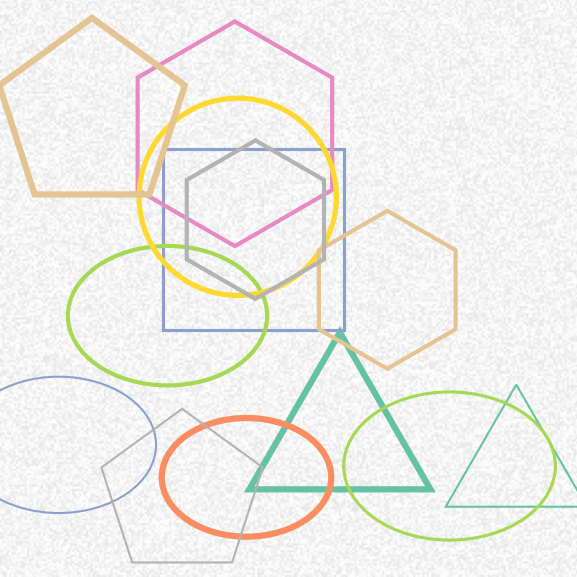[{"shape": "triangle", "thickness": 3, "radius": 0.91, "center": [0.589, 0.242]}, {"shape": "triangle", "thickness": 1, "radius": 0.71, "center": [0.894, 0.192]}, {"shape": "oval", "thickness": 3, "radius": 0.73, "center": [0.427, 0.173]}, {"shape": "square", "thickness": 1.5, "radius": 0.78, "center": [0.439, 0.585]}, {"shape": "oval", "thickness": 1, "radius": 0.84, "center": [0.102, 0.229]}, {"shape": "hexagon", "thickness": 2, "radius": 0.97, "center": [0.407, 0.767]}, {"shape": "oval", "thickness": 1.5, "radius": 0.92, "center": [0.778, 0.192]}, {"shape": "oval", "thickness": 2, "radius": 0.86, "center": [0.29, 0.453]}, {"shape": "circle", "thickness": 2.5, "radius": 0.85, "center": [0.412, 0.658]}, {"shape": "pentagon", "thickness": 3, "radius": 0.85, "center": [0.159, 0.799]}, {"shape": "hexagon", "thickness": 2, "radius": 0.68, "center": [0.671, 0.497]}, {"shape": "pentagon", "thickness": 1, "radius": 0.74, "center": [0.315, 0.144]}, {"shape": "hexagon", "thickness": 2, "radius": 0.69, "center": [0.442, 0.619]}]